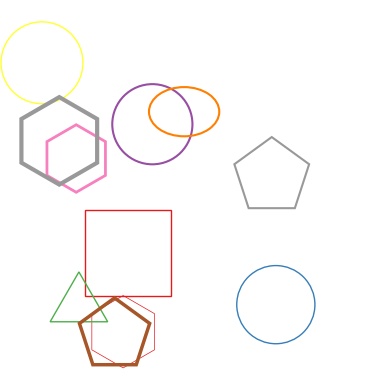[{"shape": "hexagon", "thickness": 0.5, "radius": 0.47, "center": [0.32, 0.138]}, {"shape": "square", "thickness": 1, "radius": 0.56, "center": [0.332, 0.343]}, {"shape": "circle", "thickness": 1, "radius": 0.51, "center": [0.716, 0.209]}, {"shape": "triangle", "thickness": 1, "radius": 0.43, "center": [0.205, 0.207]}, {"shape": "circle", "thickness": 1.5, "radius": 0.52, "center": [0.396, 0.677]}, {"shape": "oval", "thickness": 1.5, "radius": 0.46, "center": [0.478, 0.71]}, {"shape": "circle", "thickness": 1, "radius": 0.53, "center": [0.109, 0.837]}, {"shape": "pentagon", "thickness": 2.5, "radius": 0.48, "center": [0.298, 0.13]}, {"shape": "hexagon", "thickness": 2, "radius": 0.44, "center": [0.198, 0.588]}, {"shape": "pentagon", "thickness": 1.5, "radius": 0.51, "center": [0.706, 0.542]}, {"shape": "hexagon", "thickness": 3, "radius": 0.57, "center": [0.154, 0.634]}]